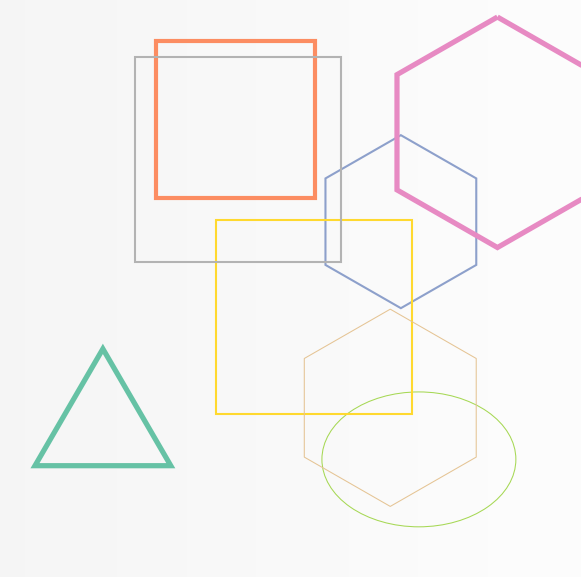[{"shape": "triangle", "thickness": 2.5, "radius": 0.67, "center": [0.177, 0.26]}, {"shape": "square", "thickness": 2, "radius": 0.68, "center": [0.405, 0.792]}, {"shape": "hexagon", "thickness": 1, "radius": 0.75, "center": [0.69, 0.615]}, {"shape": "hexagon", "thickness": 2.5, "radius": 1.0, "center": [0.856, 0.77]}, {"shape": "oval", "thickness": 0.5, "radius": 0.83, "center": [0.721, 0.204]}, {"shape": "square", "thickness": 1, "radius": 0.84, "center": [0.54, 0.45]}, {"shape": "hexagon", "thickness": 0.5, "radius": 0.85, "center": [0.671, 0.293]}, {"shape": "square", "thickness": 1, "radius": 0.89, "center": [0.409, 0.723]}]